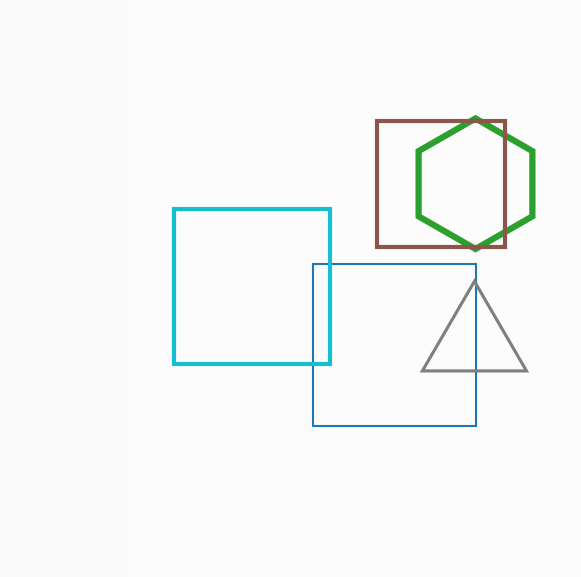[{"shape": "square", "thickness": 1, "radius": 0.7, "center": [0.679, 0.402]}, {"shape": "hexagon", "thickness": 3, "radius": 0.57, "center": [0.818, 0.681]}, {"shape": "square", "thickness": 2, "radius": 0.55, "center": [0.759, 0.681]}, {"shape": "triangle", "thickness": 1.5, "radius": 0.52, "center": [0.816, 0.409]}, {"shape": "square", "thickness": 2, "radius": 0.67, "center": [0.434, 0.503]}]